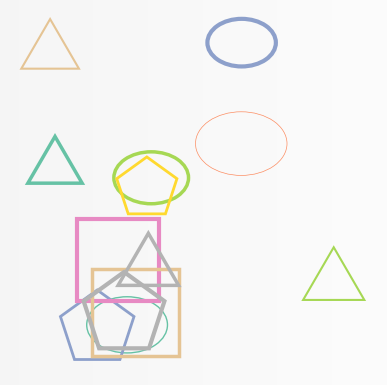[{"shape": "triangle", "thickness": 2.5, "radius": 0.4, "center": [0.142, 0.565]}, {"shape": "oval", "thickness": 1, "radius": 0.52, "center": [0.328, 0.156]}, {"shape": "oval", "thickness": 0.5, "radius": 0.59, "center": [0.623, 0.627]}, {"shape": "oval", "thickness": 3, "radius": 0.44, "center": [0.624, 0.889]}, {"shape": "pentagon", "thickness": 2, "radius": 0.5, "center": [0.251, 0.147]}, {"shape": "square", "thickness": 3, "radius": 0.53, "center": [0.304, 0.324]}, {"shape": "oval", "thickness": 2.5, "radius": 0.48, "center": [0.39, 0.538]}, {"shape": "triangle", "thickness": 1.5, "radius": 0.46, "center": [0.861, 0.267]}, {"shape": "pentagon", "thickness": 2, "radius": 0.41, "center": [0.379, 0.511]}, {"shape": "square", "thickness": 2.5, "radius": 0.56, "center": [0.349, 0.188]}, {"shape": "triangle", "thickness": 1.5, "radius": 0.43, "center": [0.129, 0.865]}, {"shape": "triangle", "thickness": 2.5, "radius": 0.45, "center": [0.383, 0.304]}, {"shape": "pentagon", "thickness": 3, "radius": 0.55, "center": [0.32, 0.184]}]